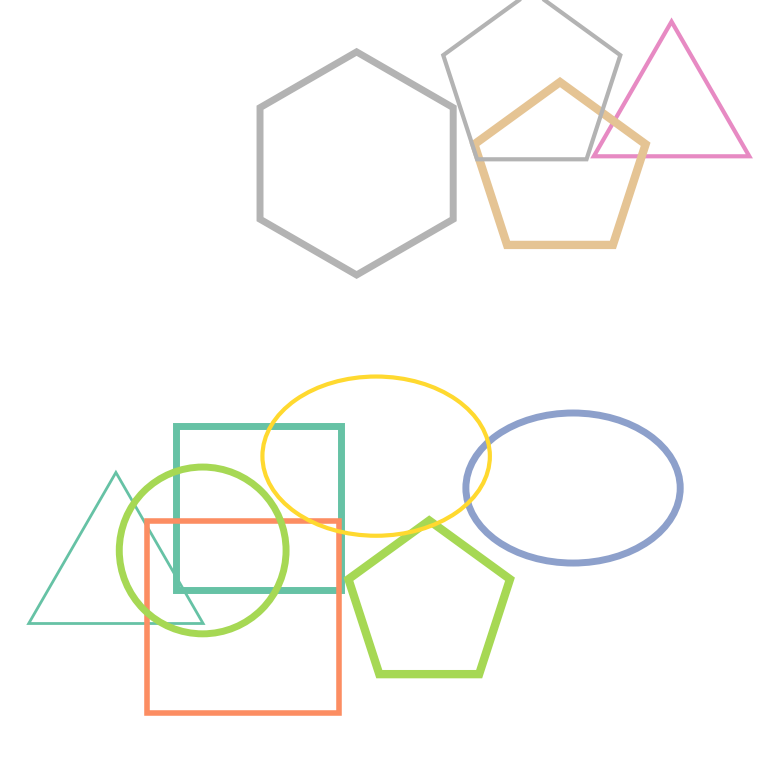[{"shape": "triangle", "thickness": 1, "radius": 0.65, "center": [0.151, 0.256]}, {"shape": "square", "thickness": 2.5, "radius": 0.53, "center": [0.336, 0.34]}, {"shape": "square", "thickness": 2, "radius": 0.62, "center": [0.316, 0.199]}, {"shape": "oval", "thickness": 2.5, "radius": 0.7, "center": [0.744, 0.366]}, {"shape": "triangle", "thickness": 1.5, "radius": 0.58, "center": [0.872, 0.855]}, {"shape": "pentagon", "thickness": 3, "radius": 0.55, "center": [0.557, 0.214]}, {"shape": "circle", "thickness": 2.5, "radius": 0.54, "center": [0.263, 0.285]}, {"shape": "oval", "thickness": 1.5, "radius": 0.74, "center": [0.489, 0.408]}, {"shape": "pentagon", "thickness": 3, "radius": 0.58, "center": [0.727, 0.777]}, {"shape": "hexagon", "thickness": 2.5, "radius": 0.72, "center": [0.463, 0.788]}, {"shape": "pentagon", "thickness": 1.5, "radius": 0.6, "center": [0.691, 0.891]}]